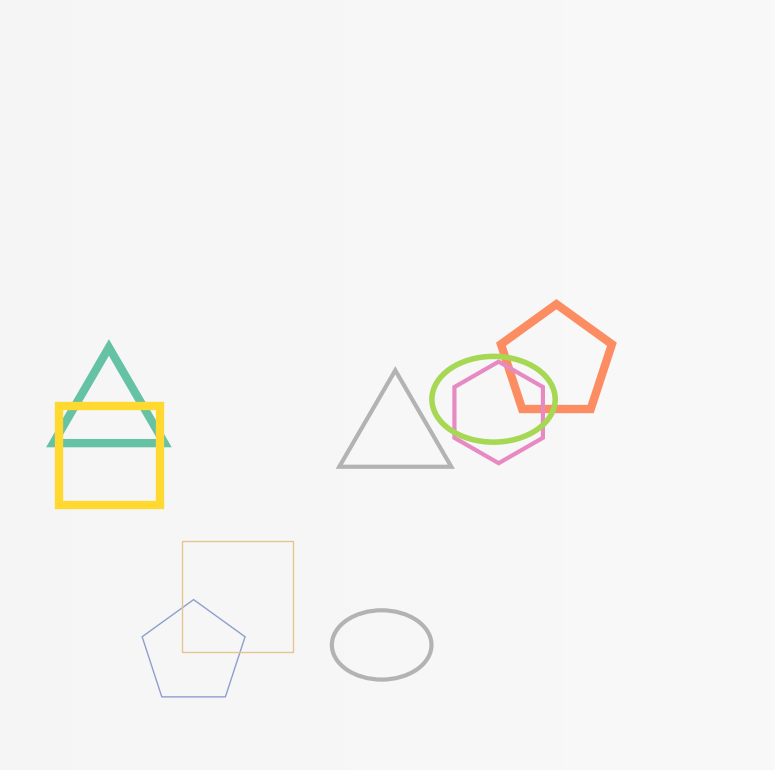[{"shape": "triangle", "thickness": 3, "radius": 0.41, "center": [0.141, 0.466]}, {"shape": "pentagon", "thickness": 3, "radius": 0.38, "center": [0.718, 0.53]}, {"shape": "pentagon", "thickness": 0.5, "radius": 0.35, "center": [0.25, 0.151]}, {"shape": "hexagon", "thickness": 1.5, "radius": 0.33, "center": [0.643, 0.464]}, {"shape": "oval", "thickness": 2, "radius": 0.4, "center": [0.637, 0.481]}, {"shape": "square", "thickness": 3, "radius": 0.32, "center": [0.141, 0.408]}, {"shape": "square", "thickness": 0.5, "radius": 0.36, "center": [0.306, 0.225]}, {"shape": "triangle", "thickness": 1.5, "radius": 0.42, "center": [0.51, 0.436]}, {"shape": "oval", "thickness": 1.5, "radius": 0.32, "center": [0.492, 0.162]}]